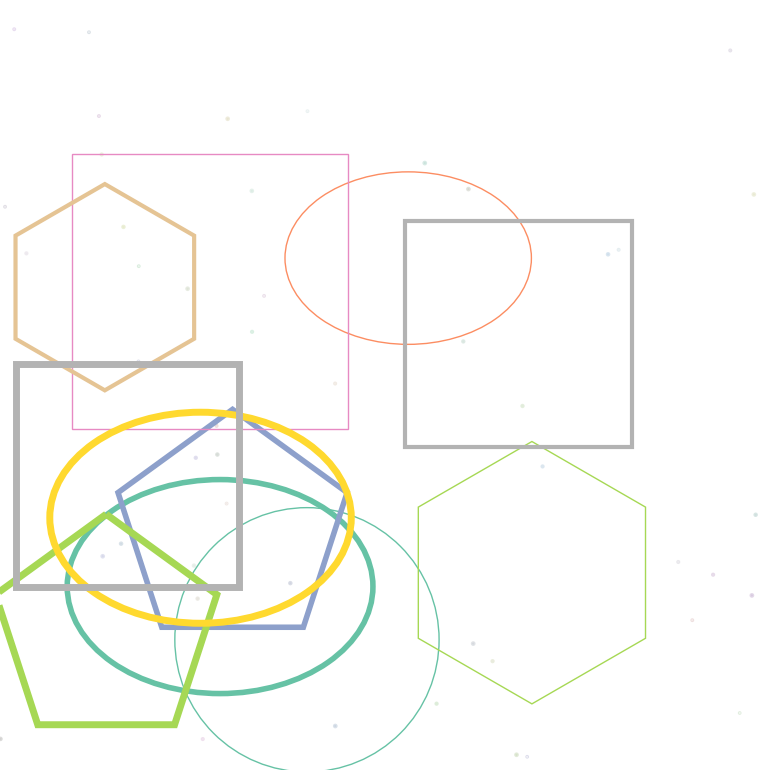[{"shape": "circle", "thickness": 0.5, "radius": 0.86, "center": [0.399, 0.169]}, {"shape": "oval", "thickness": 2, "radius": 0.99, "center": [0.286, 0.238]}, {"shape": "oval", "thickness": 0.5, "radius": 0.8, "center": [0.53, 0.665]}, {"shape": "pentagon", "thickness": 2, "radius": 0.78, "center": [0.302, 0.312]}, {"shape": "square", "thickness": 0.5, "radius": 0.89, "center": [0.273, 0.621]}, {"shape": "pentagon", "thickness": 2.5, "radius": 0.76, "center": [0.138, 0.181]}, {"shape": "hexagon", "thickness": 0.5, "radius": 0.85, "center": [0.691, 0.256]}, {"shape": "oval", "thickness": 2.5, "radius": 0.98, "center": [0.26, 0.328]}, {"shape": "hexagon", "thickness": 1.5, "radius": 0.67, "center": [0.136, 0.627]}, {"shape": "square", "thickness": 1.5, "radius": 0.74, "center": [0.673, 0.566]}, {"shape": "square", "thickness": 2.5, "radius": 0.73, "center": [0.165, 0.383]}]